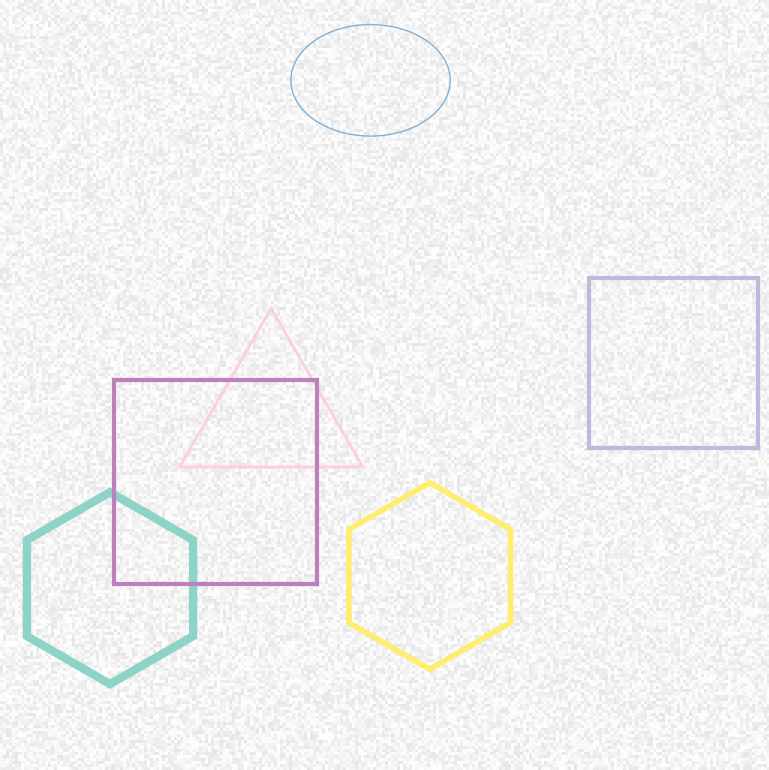[{"shape": "hexagon", "thickness": 3, "radius": 0.62, "center": [0.143, 0.236]}, {"shape": "square", "thickness": 1.5, "radius": 0.55, "center": [0.875, 0.529]}, {"shape": "oval", "thickness": 0.5, "radius": 0.52, "center": [0.481, 0.896]}, {"shape": "triangle", "thickness": 1, "radius": 0.69, "center": [0.352, 0.462]}, {"shape": "square", "thickness": 1.5, "radius": 0.66, "center": [0.28, 0.374]}, {"shape": "hexagon", "thickness": 2, "radius": 0.61, "center": [0.558, 0.252]}]